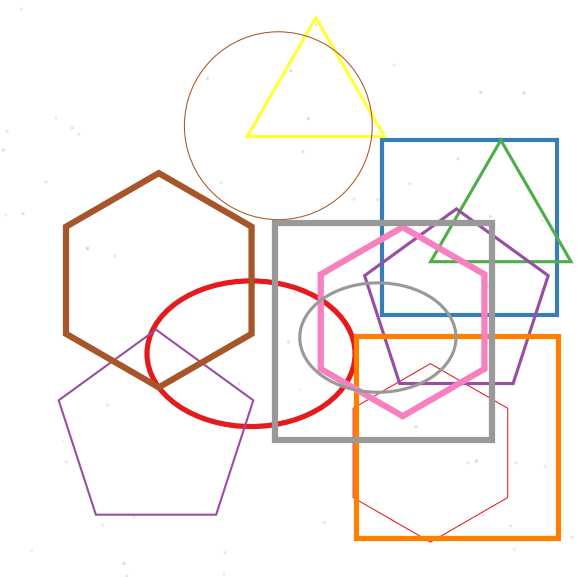[{"shape": "oval", "thickness": 2.5, "radius": 0.9, "center": [0.435, 0.387]}, {"shape": "hexagon", "thickness": 0.5, "radius": 0.77, "center": [0.745, 0.215]}, {"shape": "square", "thickness": 2, "radius": 0.76, "center": [0.813, 0.605]}, {"shape": "triangle", "thickness": 1.5, "radius": 0.7, "center": [0.867, 0.616]}, {"shape": "pentagon", "thickness": 1, "radius": 0.89, "center": [0.27, 0.251]}, {"shape": "pentagon", "thickness": 1.5, "radius": 0.84, "center": [0.79, 0.47]}, {"shape": "square", "thickness": 2.5, "radius": 0.87, "center": [0.791, 0.242]}, {"shape": "triangle", "thickness": 1.5, "radius": 0.69, "center": [0.547, 0.831]}, {"shape": "hexagon", "thickness": 3, "radius": 0.93, "center": [0.275, 0.514]}, {"shape": "circle", "thickness": 0.5, "radius": 0.81, "center": [0.482, 0.781]}, {"shape": "hexagon", "thickness": 3, "radius": 0.82, "center": [0.697, 0.442]}, {"shape": "oval", "thickness": 1.5, "radius": 0.68, "center": [0.654, 0.415]}, {"shape": "square", "thickness": 3, "radius": 0.94, "center": [0.663, 0.425]}]